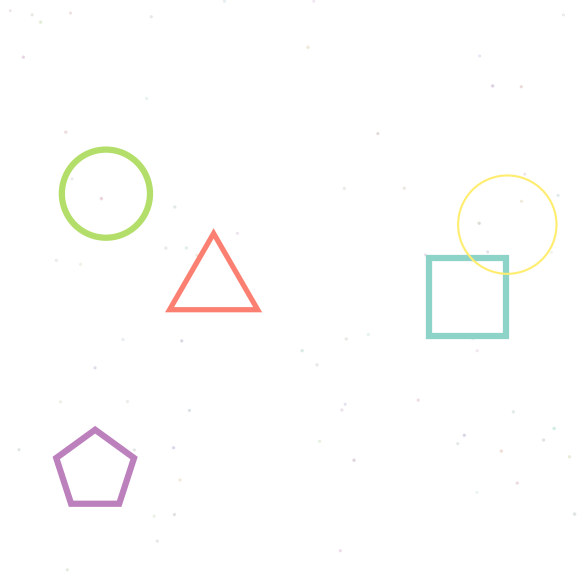[{"shape": "square", "thickness": 3, "radius": 0.33, "center": [0.81, 0.485]}, {"shape": "triangle", "thickness": 2.5, "radius": 0.44, "center": [0.37, 0.507]}, {"shape": "circle", "thickness": 3, "radius": 0.38, "center": [0.183, 0.664]}, {"shape": "pentagon", "thickness": 3, "radius": 0.35, "center": [0.165, 0.184]}, {"shape": "circle", "thickness": 1, "radius": 0.43, "center": [0.878, 0.61]}]